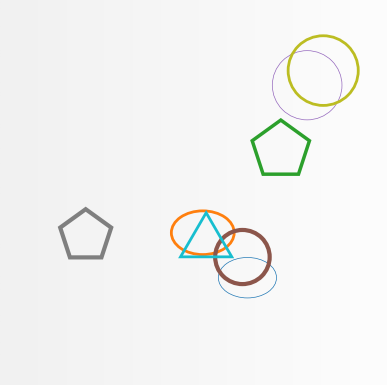[{"shape": "oval", "thickness": 0.5, "radius": 0.38, "center": [0.639, 0.279]}, {"shape": "oval", "thickness": 2, "radius": 0.41, "center": [0.523, 0.396]}, {"shape": "pentagon", "thickness": 2.5, "radius": 0.39, "center": [0.725, 0.61]}, {"shape": "circle", "thickness": 0.5, "radius": 0.45, "center": [0.793, 0.779]}, {"shape": "circle", "thickness": 3, "radius": 0.35, "center": [0.626, 0.332]}, {"shape": "pentagon", "thickness": 3, "radius": 0.35, "center": [0.221, 0.387]}, {"shape": "circle", "thickness": 2, "radius": 0.45, "center": [0.834, 0.817]}, {"shape": "triangle", "thickness": 2, "radius": 0.38, "center": [0.532, 0.371]}]